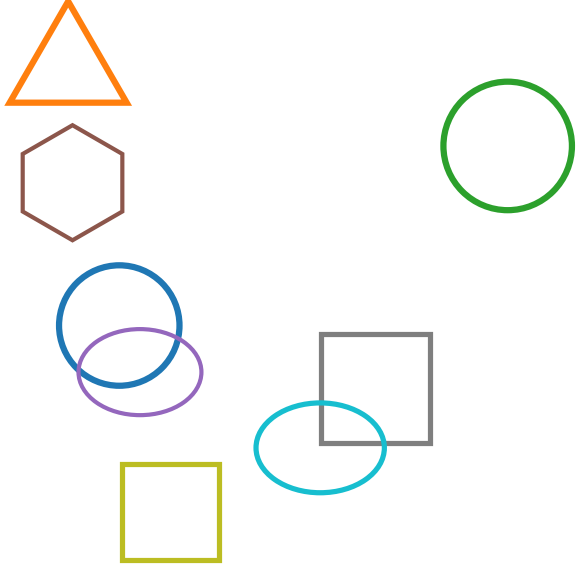[{"shape": "circle", "thickness": 3, "radius": 0.52, "center": [0.207, 0.435]}, {"shape": "triangle", "thickness": 3, "radius": 0.58, "center": [0.118, 0.88]}, {"shape": "circle", "thickness": 3, "radius": 0.56, "center": [0.879, 0.746]}, {"shape": "oval", "thickness": 2, "radius": 0.53, "center": [0.242, 0.355]}, {"shape": "hexagon", "thickness": 2, "radius": 0.5, "center": [0.126, 0.683]}, {"shape": "square", "thickness": 2.5, "radius": 0.47, "center": [0.65, 0.326]}, {"shape": "square", "thickness": 2.5, "radius": 0.42, "center": [0.296, 0.113]}, {"shape": "oval", "thickness": 2.5, "radius": 0.56, "center": [0.554, 0.224]}]